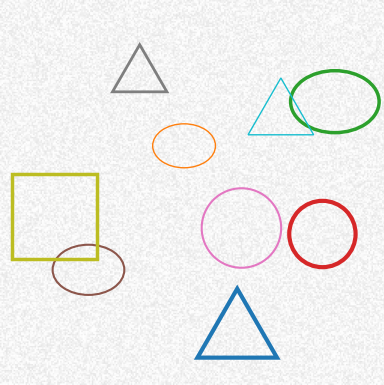[{"shape": "triangle", "thickness": 3, "radius": 0.6, "center": [0.616, 0.131]}, {"shape": "oval", "thickness": 1, "radius": 0.41, "center": [0.478, 0.621]}, {"shape": "oval", "thickness": 2.5, "radius": 0.57, "center": [0.87, 0.736]}, {"shape": "circle", "thickness": 3, "radius": 0.43, "center": [0.837, 0.392]}, {"shape": "oval", "thickness": 1.5, "radius": 0.47, "center": [0.23, 0.299]}, {"shape": "circle", "thickness": 1.5, "radius": 0.52, "center": [0.627, 0.408]}, {"shape": "triangle", "thickness": 2, "radius": 0.41, "center": [0.363, 0.802]}, {"shape": "square", "thickness": 2.5, "radius": 0.55, "center": [0.142, 0.437]}, {"shape": "triangle", "thickness": 1, "radius": 0.49, "center": [0.73, 0.699]}]